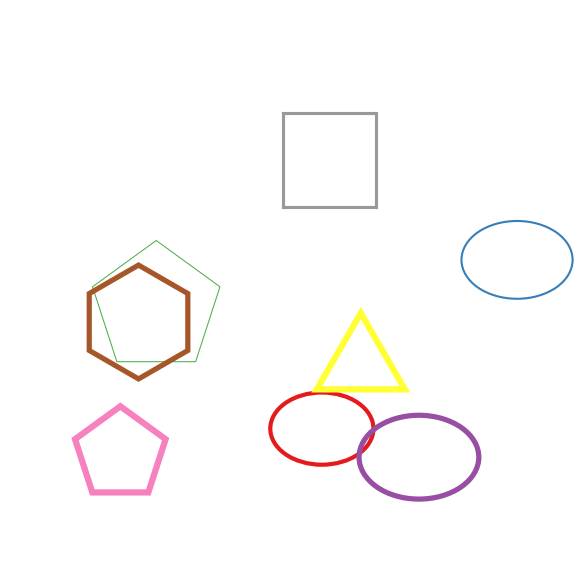[{"shape": "oval", "thickness": 2, "radius": 0.45, "center": [0.557, 0.257]}, {"shape": "oval", "thickness": 1, "radius": 0.48, "center": [0.895, 0.549]}, {"shape": "pentagon", "thickness": 0.5, "radius": 0.58, "center": [0.271, 0.467]}, {"shape": "oval", "thickness": 2.5, "radius": 0.52, "center": [0.725, 0.207]}, {"shape": "triangle", "thickness": 3, "radius": 0.44, "center": [0.625, 0.369]}, {"shape": "hexagon", "thickness": 2.5, "radius": 0.49, "center": [0.24, 0.442]}, {"shape": "pentagon", "thickness": 3, "radius": 0.41, "center": [0.208, 0.213]}, {"shape": "square", "thickness": 1.5, "radius": 0.4, "center": [0.57, 0.722]}]